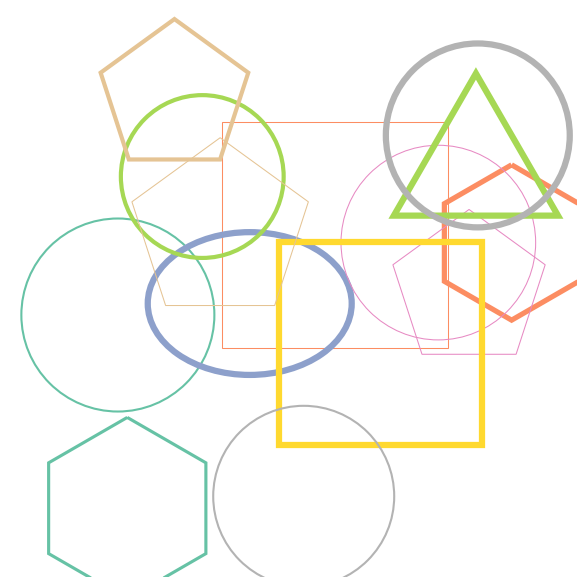[{"shape": "hexagon", "thickness": 1.5, "radius": 0.79, "center": [0.22, 0.119]}, {"shape": "circle", "thickness": 1, "radius": 0.84, "center": [0.204, 0.454]}, {"shape": "square", "thickness": 0.5, "radius": 0.98, "center": [0.581, 0.591]}, {"shape": "hexagon", "thickness": 2.5, "radius": 0.67, "center": [0.886, 0.579]}, {"shape": "oval", "thickness": 3, "radius": 0.88, "center": [0.432, 0.474]}, {"shape": "circle", "thickness": 0.5, "radius": 0.84, "center": [0.759, 0.579]}, {"shape": "pentagon", "thickness": 0.5, "radius": 0.69, "center": [0.812, 0.498]}, {"shape": "circle", "thickness": 2, "radius": 0.7, "center": [0.35, 0.693]}, {"shape": "triangle", "thickness": 3, "radius": 0.82, "center": [0.824, 0.708]}, {"shape": "square", "thickness": 3, "radius": 0.88, "center": [0.66, 0.405]}, {"shape": "pentagon", "thickness": 0.5, "radius": 0.8, "center": [0.381, 0.6]}, {"shape": "pentagon", "thickness": 2, "radius": 0.67, "center": [0.302, 0.832]}, {"shape": "circle", "thickness": 1, "radius": 0.78, "center": [0.526, 0.14]}, {"shape": "circle", "thickness": 3, "radius": 0.8, "center": [0.827, 0.765]}]